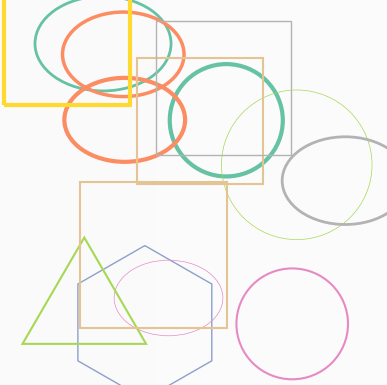[{"shape": "circle", "thickness": 3, "radius": 0.73, "center": [0.584, 0.688]}, {"shape": "oval", "thickness": 2, "radius": 0.88, "center": [0.266, 0.887]}, {"shape": "oval", "thickness": 3, "radius": 0.78, "center": [0.322, 0.689]}, {"shape": "oval", "thickness": 2.5, "radius": 0.78, "center": [0.318, 0.859]}, {"shape": "hexagon", "thickness": 1, "radius": 1.0, "center": [0.374, 0.163]}, {"shape": "oval", "thickness": 0.5, "radius": 0.7, "center": [0.435, 0.226]}, {"shape": "circle", "thickness": 1.5, "radius": 0.72, "center": [0.754, 0.159]}, {"shape": "triangle", "thickness": 1.5, "radius": 0.92, "center": [0.218, 0.199]}, {"shape": "circle", "thickness": 0.5, "radius": 0.97, "center": [0.766, 0.572]}, {"shape": "square", "thickness": 3, "radius": 0.81, "center": [0.172, 0.889]}, {"shape": "square", "thickness": 1.5, "radius": 0.95, "center": [0.395, 0.338]}, {"shape": "square", "thickness": 1.5, "radius": 0.81, "center": [0.517, 0.686]}, {"shape": "square", "thickness": 1, "radius": 0.87, "center": [0.576, 0.772]}, {"shape": "oval", "thickness": 2, "radius": 0.81, "center": [0.891, 0.531]}]